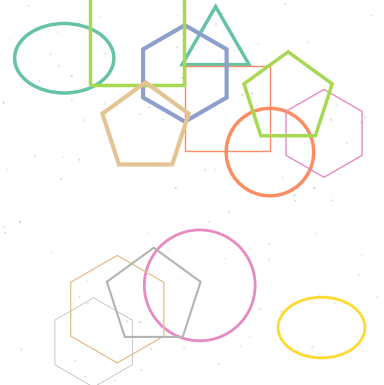[{"shape": "triangle", "thickness": 2.5, "radius": 0.5, "center": [0.56, 0.882]}, {"shape": "oval", "thickness": 2.5, "radius": 0.64, "center": [0.167, 0.849]}, {"shape": "square", "thickness": 1, "radius": 0.56, "center": [0.591, 0.718]}, {"shape": "circle", "thickness": 2.5, "radius": 0.57, "center": [0.701, 0.605]}, {"shape": "hexagon", "thickness": 3, "radius": 0.63, "center": [0.48, 0.809]}, {"shape": "circle", "thickness": 2, "radius": 0.72, "center": [0.519, 0.259]}, {"shape": "hexagon", "thickness": 1, "radius": 0.57, "center": [0.842, 0.654]}, {"shape": "square", "thickness": 2.5, "radius": 0.61, "center": [0.356, 0.9]}, {"shape": "pentagon", "thickness": 2.5, "radius": 0.6, "center": [0.748, 0.745]}, {"shape": "oval", "thickness": 2, "radius": 0.56, "center": [0.835, 0.149]}, {"shape": "pentagon", "thickness": 3, "radius": 0.59, "center": [0.378, 0.668]}, {"shape": "hexagon", "thickness": 1, "radius": 0.7, "center": [0.305, 0.197]}, {"shape": "hexagon", "thickness": 0.5, "radius": 0.58, "center": [0.243, 0.111]}, {"shape": "pentagon", "thickness": 1.5, "radius": 0.64, "center": [0.399, 0.228]}]